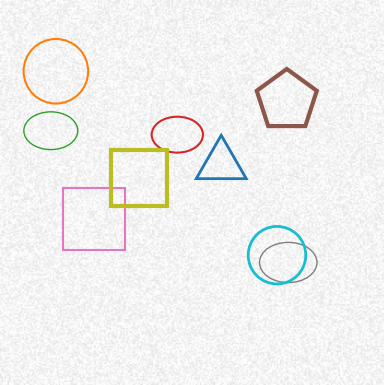[{"shape": "triangle", "thickness": 2, "radius": 0.38, "center": [0.575, 0.573]}, {"shape": "circle", "thickness": 1.5, "radius": 0.42, "center": [0.145, 0.815]}, {"shape": "oval", "thickness": 1, "radius": 0.35, "center": [0.132, 0.66]}, {"shape": "oval", "thickness": 1.5, "radius": 0.33, "center": [0.461, 0.65]}, {"shape": "pentagon", "thickness": 3, "radius": 0.41, "center": [0.745, 0.739]}, {"shape": "square", "thickness": 1.5, "radius": 0.4, "center": [0.244, 0.43]}, {"shape": "oval", "thickness": 1, "radius": 0.37, "center": [0.749, 0.318]}, {"shape": "square", "thickness": 3, "radius": 0.36, "center": [0.362, 0.538]}, {"shape": "circle", "thickness": 2, "radius": 0.37, "center": [0.719, 0.337]}]